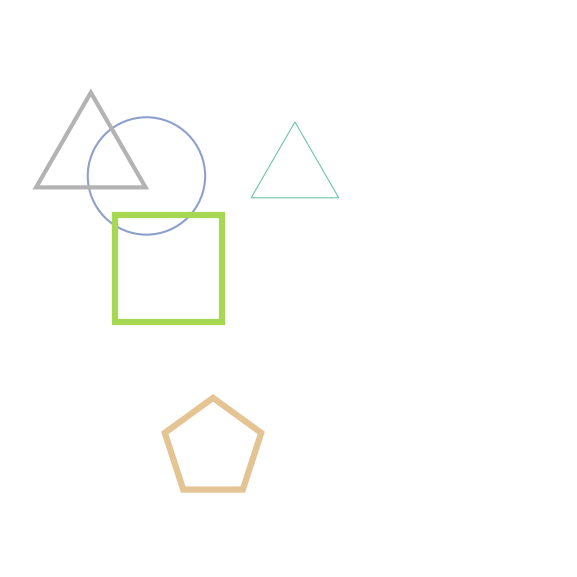[{"shape": "triangle", "thickness": 0.5, "radius": 0.44, "center": [0.511, 0.7]}, {"shape": "circle", "thickness": 1, "radius": 0.51, "center": [0.254, 0.694]}, {"shape": "square", "thickness": 3, "radius": 0.46, "center": [0.292, 0.534]}, {"shape": "pentagon", "thickness": 3, "radius": 0.44, "center": [0.369, 0.222]}, {"shape": "triangle", "thickness": 2, "radius": 0.55, "center": [0.157, 0.729]}]